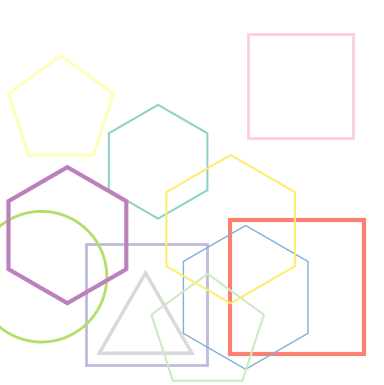[{"shape": "hexagon", "thickness": 1.5, "radius": 0.74, "center": [0.411, 0.58]}, {"shape": "pentagon", "thickness": 2, "radius": 0.72, "center": [0.158, 0.712]}, {"shape": "square", "thickness": 2, "radius": 0.79, "center": [0.382, 0.21]}, {"shape": "square", "thickness": 3, "radius": 0.87, "center": [0.772, 0.254]}, {"shape": "hexagon", "thickness": 1, "radius": 0.93, "center": [0.638, 0.228]}, {"shape": "circle", "thickness": 2, "radius": 0.85, "center": [0.108, 0.281]}, {"shape": "square", "thickness": 2, "radius": 0.68, "center": [0.781, 0.777]}, {"shape": "triangle", "thickness": 2.5, "radius": 0.69, "center": [0.378, 0.152]}, {"shape": "hexagon", "thickness": 3, "radius": 0.88, "center": [0.175, 0.389]}, {"shape": "pentagon", "thickness": 1.5, "radius": 0.77, "center": [0.539, 0.135]}, {"shape": "hexagon", "thickness": 1.5, "radius": 0.96, "center": [0.599, 0.405]}]